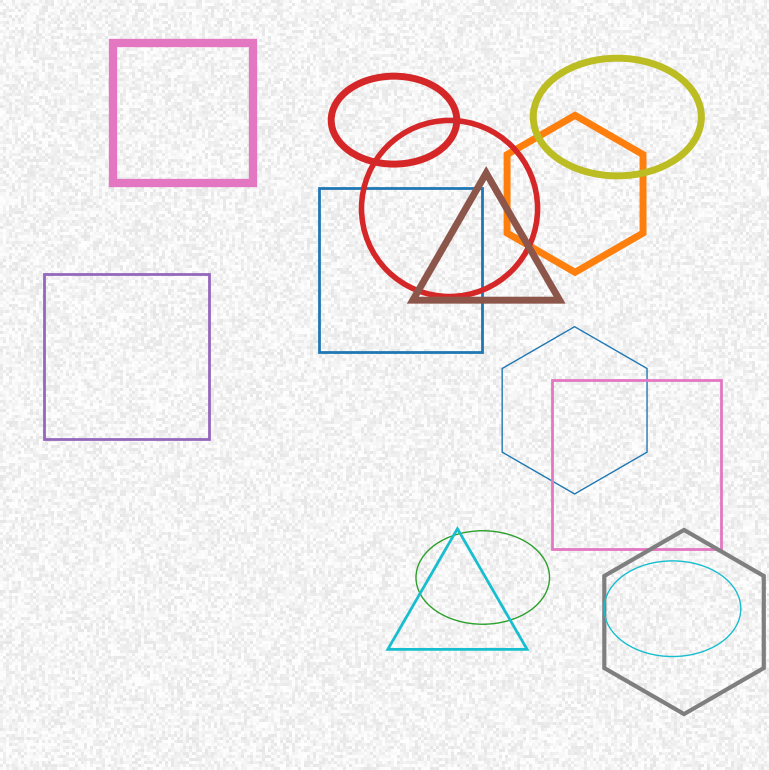[{"shape": "square", "thickness": 1, "radius": 0.53, "center": [0.52, 0.65]}, {"shape": "hexagon", "thickness": 0.5, "radius": 0.54, "center": [0.746, 0.467]}, {"shape": "hexagon", "thickness": 2.5, "radius": 0.51, "center": [0.747, 0.748]}, {"shape": "oval", "thickness": 0.5, "radius": 0.43, "center": [0.627, 0.25]}, {"shape": "circle", "thickness": 2, "radius": 0.57, "center": [0.584, 0.729]}, {"shape": "oval", "thickness": 2.5, "radius": 0.41, "center": [0.512, 0.844]}, {"shape": "square", "thickness": 1, "radius": 0.54, "center": [0.164, 0.537]}, {"shape": "triangle", "thickness": 2.5, "radius": 0.55, "center": [0.631, 0.665]}, {"shape": "square", "thickness": 1, "radius": 0.55, "center": [0.827, 0.397]}, {"shape": "square", "thickness": 3, "radius": 0.45, "center": [0.238, 0.853]}, {"shape": "hexagon", "thickness": 1.5, "radius": 0.6, "center": [0.888, 0.192]}, {"shape": "oval", "thickness": 2.5, "radius": 0.55, "center": [0.802, 0.848]}, {"shape": "oval", "thickness": 0.5, "radius": 0.44, "center": [0.873, 0.209]}, {"shape": "triangle", "thickness": 1, "radius": 0.52, "center": [0.594, 0.209]}]